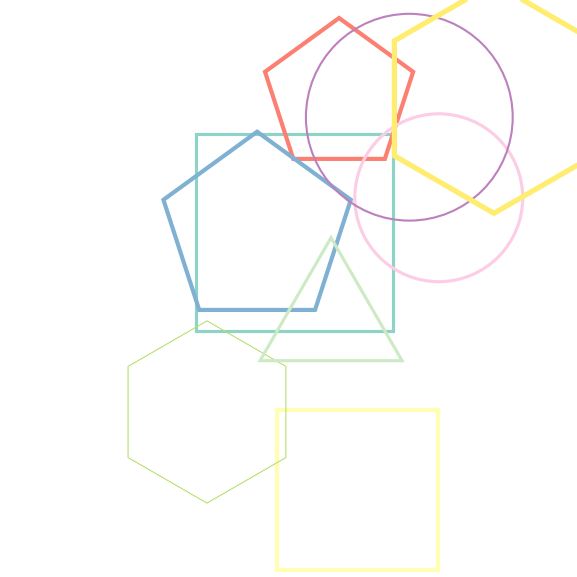[{"shape": "square", "thickness": 1.5, "radius": 0.85, "center": [0.511, 0.597]}, {"shape": "square", "thickness": 2, "radius": 0.69, "center": [0.619, 0.151]}, {"shape": "pentagon", "thickness": 2, "radius": 0.67, "center": [0.587, 0.833]}, {"shape": "pentagon", "thickness": 2, "radius": 0.85, "center": [0.445, 0.6]}, {"shape": "hexagon", "thickness": 0.5, "radius": 0.79, "center": [0.358, 0.286]}, {"shape": "circle", "thickness": 1.5, "radius": 0.73, "center": [0.76, 0.657]}, {"shape": "circle", "thickness": 1, "radius": 0.9, "center": [0.709, 0.796]}, {"shape": "triangle", "thickness": 1.5, "radius": 0.71, "center": [0.573, 0.446]}, {"shape": "hexagon", "thickness": 2.5, "radius": 1.0, "center": [0.855, 0.829]}]